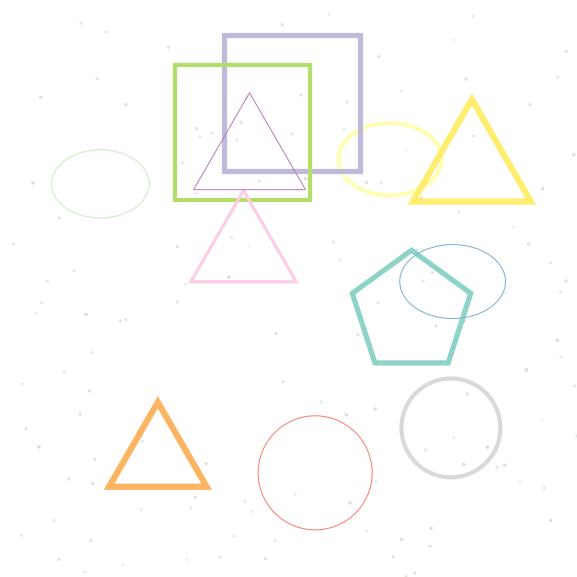[{"shape": "pentagon", "thickness": 2.5, "radius": 0.54, "center": [0.713, 0.458]}, {"shape": "oval", "thickness": 2, "radius": 0.45, "center": [0.676, 0.723]}, {"shape": "square", "thickness": 2.5, "radius": 0.59, "center": [0.506, 0.82]}, {"shape": "circle", "thickness": 0.5, "radius": 0.49, "center": [0.546, 0.18]}, {"shape": "oval", "thickness": 0.5, "radius": 0.46, "center": [0.784, 0.512]}, {"shape": "triangle", "thickness": 3, "radius": 0.49, "center": [0.273, 0.205]}, {"shape": "square", "thickness": 2, "radius": 0.59, "center": [0.42, 0.77]}, {"shape": "triangle", "thickness": 1.5, "radius": 0.53, "center": [0.422, 0.564]}, {"shape": "circle", "thickness": 2, "radius": 0.43, "center": [0.781, 0.258]}, {"shape": "triangle", "thickness": 0.5, "radius": 0.56, "center": [0.432, 0.727]}, {"shape": "oval", "thickness": 0.5, "radius": 0.42, "center": [0.174, 0.681]}, {"shape": "triangle", "thickness": 3, "radius": 0.59, "center": [0.817, 0.709]}]